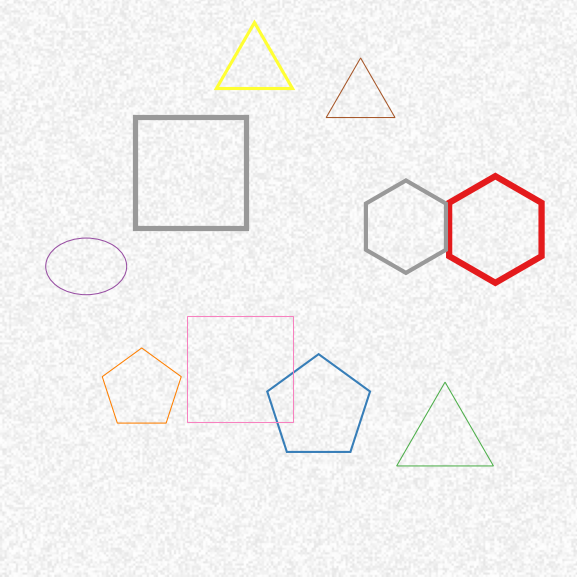[{"shape": "hexagon", "thickness": 3, "radius": 0.46, "center": [0.858, 0.602]}, {"shape": "pentagon", "thickness": 1, "radius": 0.47, "center": [0.552, 0.292]}, {"shape": "triangle", "thickness": 0.5, "radius": 0.48, "center": [0.771, 0.241]}, {"shape": "oval", "thickness": 0.5, "radius": 0.35, "center": [0.149, 0.538]}, {"shape": "pentagon", "thickness": 0.5, "radius": 0.36, "center": [0.245, 0.325]}, {"shape": "triangle", "thickness": 1.5, "radius": 0.38, "center": [0.441, 0.884]}, {"shape": "triangle", "thickness": 0.5, "radius": 0.34, "center": [0.624, 0.83]}, {"shape": "square", "thickness": 0.5, "radius": 0.46, "center": [0.416, 0.36]}, {"shape": "hexagon", "thickness": 2, "radius": 0.4, "center": [0.703, 0.607]}, {"shape": "square", "thickness": 2.5, "radius": 0.48, "center": [0.33, 0.7]}]